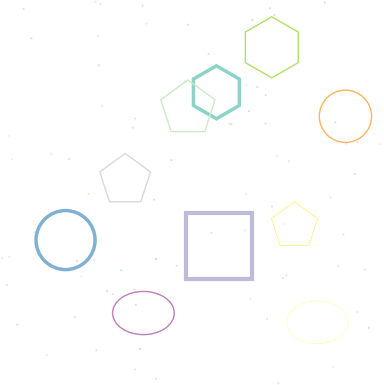[{"shape": "hexagon", "thickness": 2.5, "radius": 0.34, "center": [0.562, 0.76]}, {"shape": "oval", "thickness": 0.5, "radius": 0.4, "center": [0.824, 0.163]}, {"shape": "square", "thickness": 3, "radius": 0.42, "center": [0.569, 0.361]}, {"shape": "circle", "thickness": 2.5, "radius": 0.38, "center": [0.17, 0.376]}, {"shape": "circle", "thickness": 1, "radius": 0.34, "center": [0.897, 0.698]}, {"shape": "hexagon", "thickness": 1, "radius": 0.4, "center": [0.706, 0.877]}, {"shape": "pentagon", "thickness": 1, "radius": 0.35, "center": [0.325, 0.532]}, {"shape": "oval", "thickness": 1, "radius": 0.4, "center": [0.373, 0.187]}, {"shape": "pentagon", "thickness": 1, "radius": 0.37, "center": [0.488, 0.718]}, {"shape": "pentagon", "thickness": 0.5, "radius": 0.32, "center": [0.765, 0.413]}]